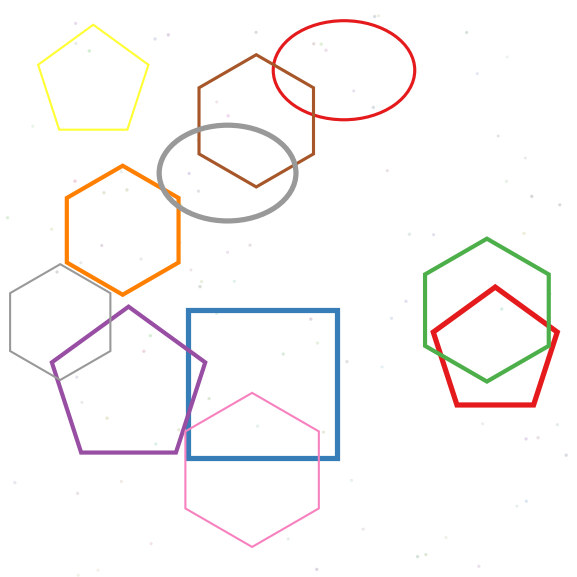[{"shape": "oval", "thickness": 1.5, "radius": 0.61, "center": [0.596, 0.878]}, {"shape": "pentagon", "thickness": 2.5, "radius": 0.56, "center": [0.858, 0.389]}, {"shape": "square", "thickness": 2.5, "radius": 0.64, "center": [0.454, 0.335]}, {"shape": "hexagon", "thickness": 2, "radius": 0.62, "center": [0.843, 0.462]}, {"shape": "pentagon", "thickness": 2, "radius": 0.7, "center": [0.223, 0.328]}, {"shape": "hexagon", "thickness": 2, "radius": 0.56, "center": [0.212, 0.6]}, {"shape": "pentagon", "thickness": 1, "radius": 0.5, "center": [0.162, 0.856]}, {"shape": "hexagon", "thickness": 1.5, "radius": 0.57, "center": [0.444, 0.79]}, {"shape": "hexagon", "thickness": 1, "radius": 0.67, "center": [0.437, 0.185]}, {"shape": "oval", "thickness": 2.5, "radius": 0.59, "center": [0.394, 0.699]}, {"shape": "hexagon", "thickness": 1, "radius": 0.5, "center": [0.104, 0.441]}]